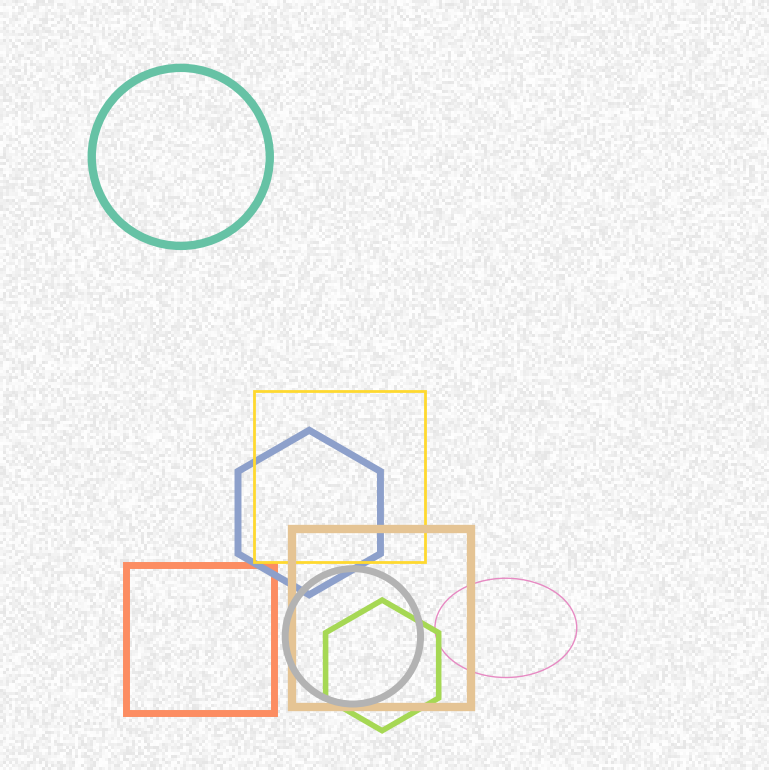[{"shape": "circle", "thickness": 3, "radius": 0.58, "center": [0.235, 0.796]}, {"shape": "square", "thickness": 2.5, "radius": 0.48, "center": [0.26, 0.17]}, {"shape": "hexagon", "thickness": 2.5, "radius": 0.53, "center": [0.402, 0.334]}, {"shape": "oval", "thickness": 0.5, "radius": 0.46, "center": [0.657, 0.185]}, {"shape": "hexagon", "thickness": 2, "radius": 0.42, "center": [0.496, 0.136]}, {"shape": "square", "thickness": 1, "radius": 0.56, "center": [0.441, 0.381]}, {"shape": "square", "thickness": 3, "radius": 0.58, "center": [0.496, 0.197]}, {"shape": "circle", "thickness": 2.5, "radius": 0.44, "center": [0.458, 0.174]}]